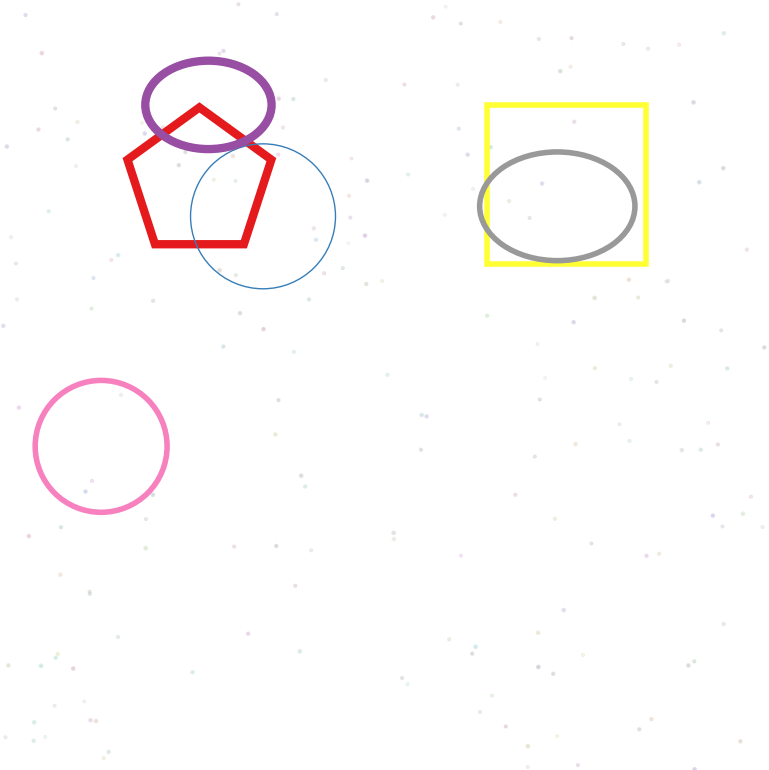[{"shape": "pentagon", "thickness": 3, "radius": 0.49, "center": [0.259, 0.762]}, {"shape": "circle", "thickness": 0.5, "radius": 0.47, "center": [0.342, 0.719]}, {"shape": "oval", "thickness": 3, "radius": 0.41, "center": [0.271, 0.864]}, {"shape": "square", "thickness": 2, "radius": 0.52, "center": [0.736, 0.76]}, {"shape": "circle", "thickness": 2, "radius": 0.43, "center": [0.131, 0.42]}, {"shape": "oval", "thickness": 2, "radius": 0.5, "center": [0.724, 0.732]}]